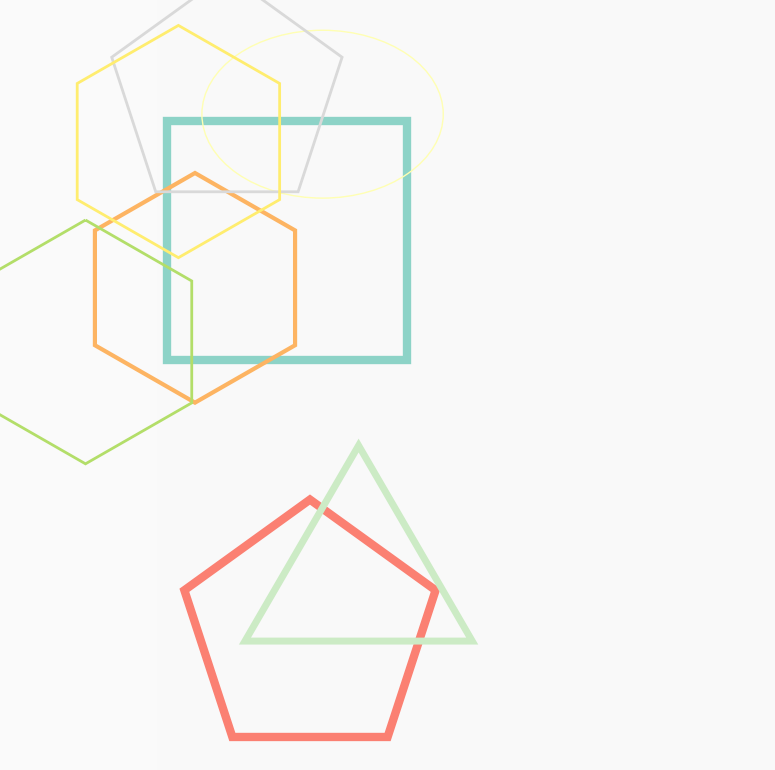[{"shape": "square", "thickness": 3, "radius": 0.78, "center": [0.371, 0.688]}, {"shape": "oval", "thickness": 0.5, "radius": 0.78, "center": [0.416, 0.852]}, {"shape": "pentagon", "thickness": 3, "radius": 0.85, "center": [0.4, 0.181]}, {"shape": "hexagon", "thickness": 1.5, "radius": 0.75, "center": [0.252, 0.626]}, {"shape": "hexagon", "thickness": 1, "radius": 0.79, "center": [0.11, 0.556]}, {"shape": "pentagon", "thickness": 1, "radius": 0.78, "center": [0.293, 0.877]}, {"shape": "triangle", "thickness": 2.5, "radius": 0.85, "center": [0.463, 0.252]}, {"shape": "hexagon", "thickness": 1, "radius": 0.75, "center": [0.23, 0.816]}]